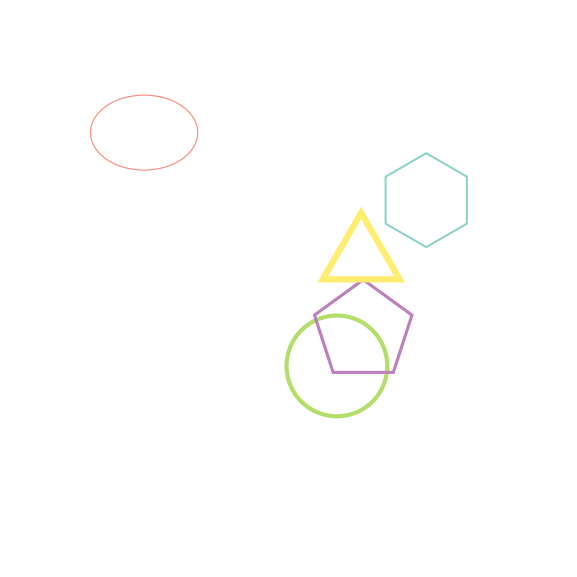[{"shape": "hexagon", "thickness": 1, "radius": 0.41, "center": [0.738, 0.653]}, {"shape": "oval", "thickness": 0.5, "radius": 0.46, "center": [0.25, 0.77]}, {"shape": "circle", "thickness": 2, "radius": 0.44, "center": [0.583, 0.365]}, {"shape": "pentagon", "thickness": 1.5, "radius": 0.44, "center": [0.629, 0.426]}, {"shape": "triangle", "thickness": 3, "radius": 0.38, "center": [0.625, 0.554]}]